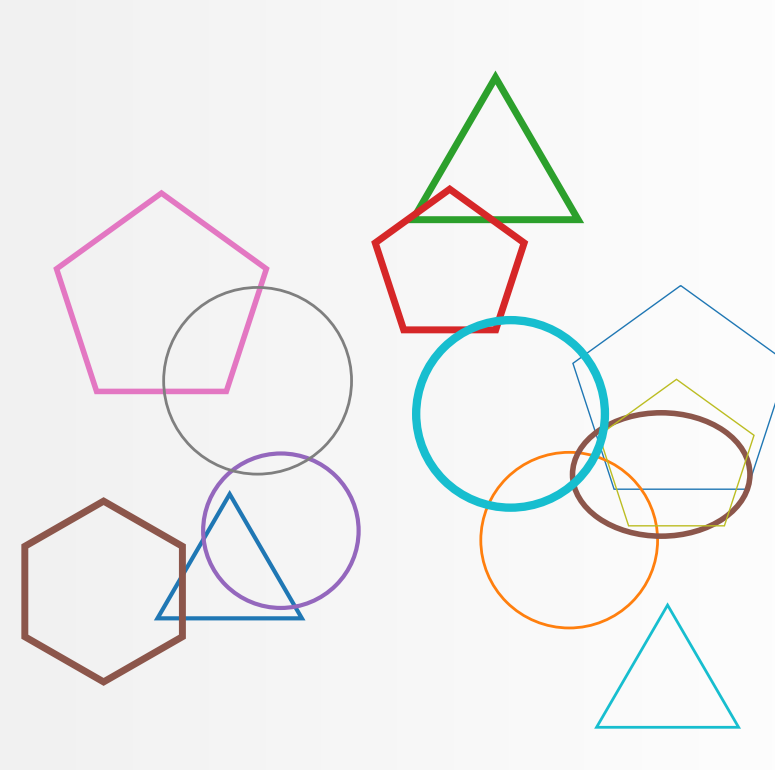[{"shape": "pentagon", "thickness": 0.5, "radius": 0.73, "center": [0.878, 0.483]}, {"shape": "triangle", "thickness": 1.5, "radius": 0.54, "center": [0.296, 0.251]}, {"shape": "circle", "thickness": 1, "radius": 0.57, "center": [0.734, 0.298]}, {"shape": "triangle", "thickness": 2.5, "radius": 0.62, "center": [0.639, 0.776]}, {"shape": "pentagon", "thickness": 2.5, "radius": 0.51, "center": [0.58, 0.653]}, {"shape": "circle", "thickness": 1.5, "radius": 0.5, "center": [0.362, 0.311]}, {"shape": "hexagon", "thickness": 2.5, "radius": 0.59, "center": [0.134, 0.232]}, {"shape": "oval", "thickness": 2, "radius": 0.57, "center": [0.853, 0.384]}, {"shape": "pentagon", "thickness": 2, "radius": 0.71, "center": [0.208, 0.607]}, {"shape": "circle", "thickness": 1, "radius": 0.61, "center": [0.332, 0.505]}, {"shape": "pentagon", "thickness": 0.5, "radius": 0.53, "center": [0.873, 0.402]}, {"shape": "triangle", "thickness": 1, "radius": 0.53, "center": [0.861, 0.108]}, {"shape": "circle", "thickness": 3, "radius": 0.61, "center": [0.659, 0.462]}]